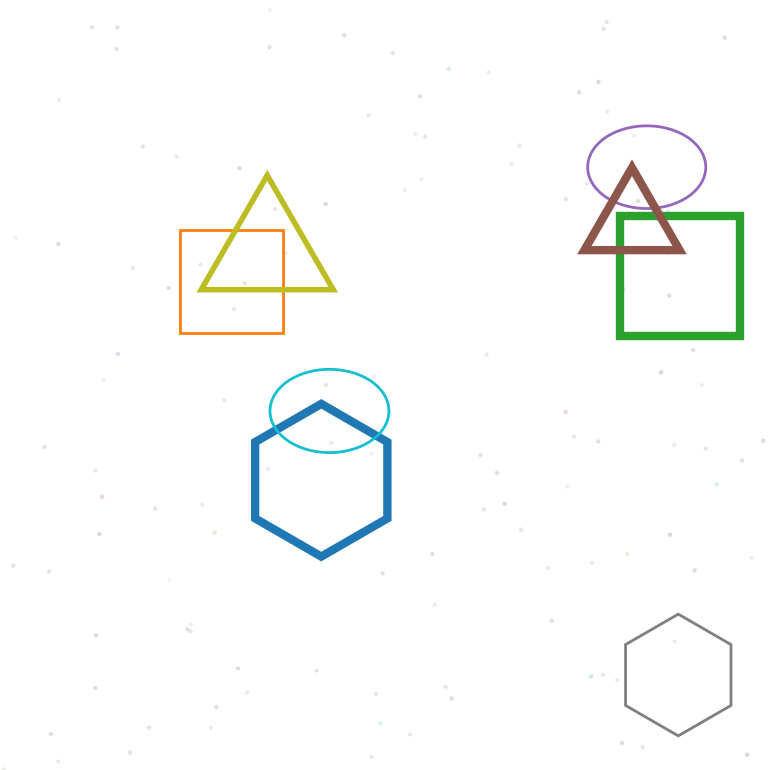[{"shape": "hexagon", "thickness": 3, "radius": 0.5, "center": [0.417, 0.376]}, {"shape": "square", "thickness": 1, "radius": 0.34, "center": [0.301, 0.634]}, {"shape": "square", "thickness": 3, "radius": 0.39, "center": [0.884, 0.642]}, {"shape": "oval", "thickness": 1, "radius": 0.38, "center": [0.84, 0.783]}, {"shape": "triangle", "thickness": 3, "radius": 0.36, "center": [0.821, 0.711]}, {"shape": "hexagon", "thickness": 1, "radius": 0.4, "center": [0.881, 0.123]}, {"shape": "triangle", "thickness": 2, "radius": 0.49, "center": [0.347, 0.673]}, {"shape": "oval", "thickness": 1, "radius": 0.39, "center": [0.428, 0.466]}]